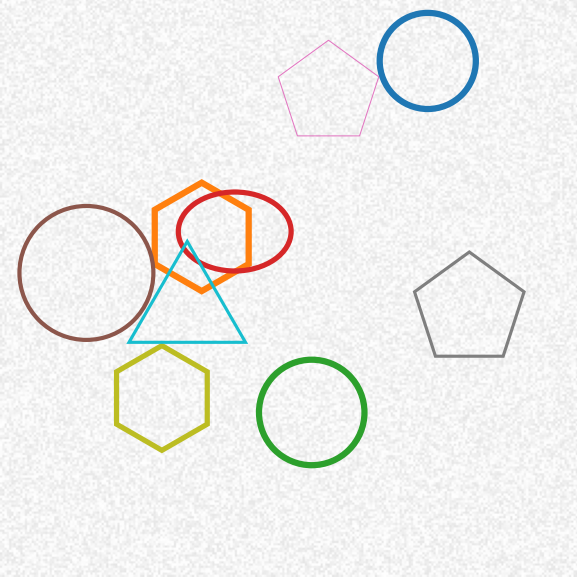[{"shape": "circle", "thickness": 3, "radius": 0.42, "center": [0.741, 0.894]}, {"shape": "hexagon", "thickness": 3, "radius": 0.47, "center": [0.349, 0.589]}, {"shape": "circle", "thickness": 3, "radius": 0.46, "center": [0.54, 0.285]}, {"shape": "oval", "thickness": 2.5, "radius": 0.49, "center": [0.406, 0.598]}, {"shape": "circle", "thickness": 2, "radius": 0.58, "center": [0.15, 0.527]}, {"shape": "pentagon", "thickness": 0.5, "radius": 0.46, "center": [0.569, 0.838]}, {"shape": "pentagon", "thickness": 1.5, "radius": 0.5, "center": [0.813, 0.463]}, {"shape": "hexagon", "thickness": 2.5, "radius": 0.45, "center": [0.28, 0.31]}, {"shape": "triangle", "thickness": 1.5, "radius": 0.58, "center": [0.324, 0.465]}]